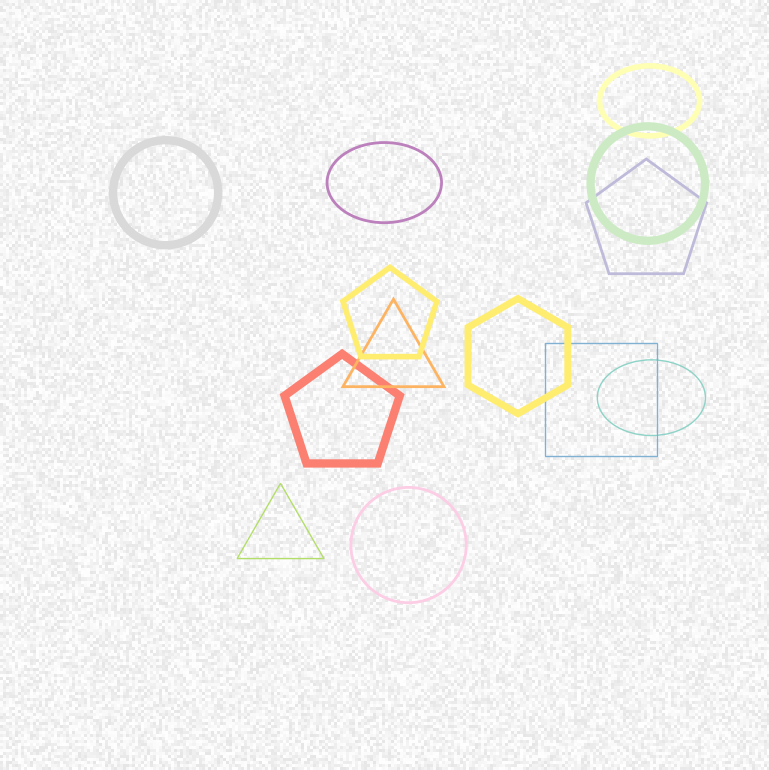[{"shape": "oval", "thickness": 0.5, "radius": 0.35, "center": [0.846, 0.484]}, {"shape": "oval", "thickness": 2, "radius": 0.32, "center": [0.844, 0.869]}, {"shape": "pentagon", "thickness": 1, "radius": 0.41, "center": [0.839, 0.711]}, {"shape": "pentagon", "thickness": 3, "radius": 0.39, "center": [0.444, 0.462]}, {"shape": "square", "thickness": 0.5, "radius": 0.36, "center": [0.78, 0.481]}, {"shape": "triangle", "thickness": 1, "radius": 0.38, "center": [0.511, 0.536]}, {"shape": "triangle", "thickness": 0.5, "radius": 0.33, "center": [0.364, 0.307]}, {"shape": "circle", "thickness": 1, "radius": 0.37, "center": [0.531, 0.292]}, {"shape": "circle", "thickness": 3, "radius": 0.34, "center": [0.215, 0.75]}, {"shape": "oval", "thickness": 1, "radius": 0.37, "center": [0.499, 0.763]}, {"shape": "circle", "thickness": 3, "radius": 0.37, "center": [0.841, 0.762]}, {"shape": "pentagon", "thickness": 2, "radius": 0.32, "center": [0.506, 0.589]}, {"shape": "hexagon", "thickness": 2.5, "radius": 0.37, "center": [0.673, 0.537]}]